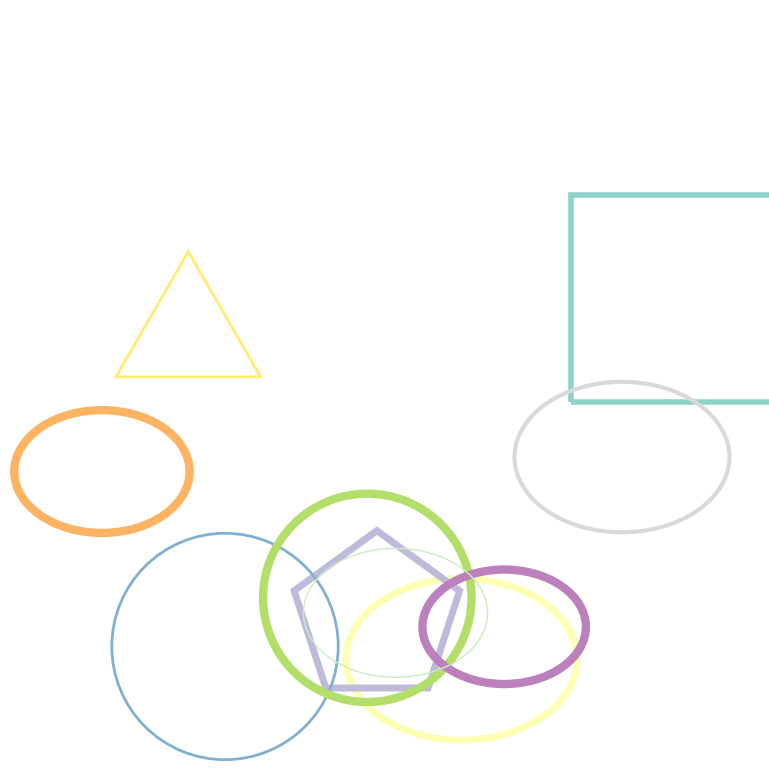[{"shape": "square", "thickness": 2, "radius": 0.67, "center": [0.876, 0.613]}, {"shape": "oval", "thickness": 2.5, "radius": 0.75, "center": [0.599, 0.144]}, {"shape": "pentagon", "thickness": 2.5, "radius": 0.56, "center": [0.489, 0.198]}, {"shape": "circle", "thickness": 1, "radius": 0.74, "center": [0.292, 0.16]}, {"shape": "oval", "thickness": 3, "radius": 0.57, "center": [0.132, 0.388]}, {"shape": "circle", "thickness": 3, "radius": 0.68, "center": [0.477, 0.224]}, {"shape": "oval", "thickness": 1.5, "radius": 0.7, "center": [0.808, 0.406]}, {"shape": "oval", "thickness": 3, "radius": 0.53, "center": [0.655, 0.186]}, {"shape": "oval", "thickness": 0.5, "radius": 0.6, "center": [0.514, 0.204]}, {"shape": "triangle", "thickness": 1, "radius": 0.54, "center": [0.245, 0.565]}]